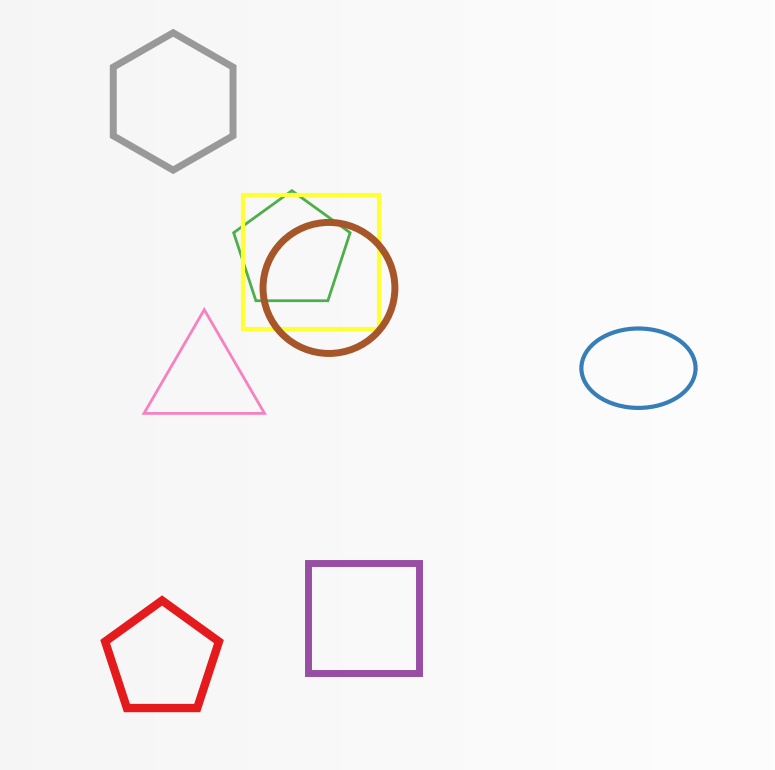[{"shape": "pentagon", "thickness": 3, "radius": 0.39, "center": [0.209, 0.143]}, {"shape": "oval", "thickness": 1.5, "radius": 0.37, "center": [0.824, 0.522]}, {"shape": "pentagon", "thickness": 1, "radius": 0.4, "center": [0.377, 0.673]}, {"shape": "square", "thickness": 2.5, "radius": 0.36, "center": [0.469, 0.198]}, {"shape": "square", "thickness": 1.5, "radius": 0.44, "center": [0.401, 0.66]}, {"shape": "circle", "thickness": 2.5, "radius": 0.43, "center": [0.424, 0.626]}, {"shape": "triangle", "thickness": 1, "radius": 0.45, "center": [0.264, 0.508]}, {"shape": "hexagon", "thickness": 2.5, "radius": 0.45, "center": [0.223, 0.868]}]